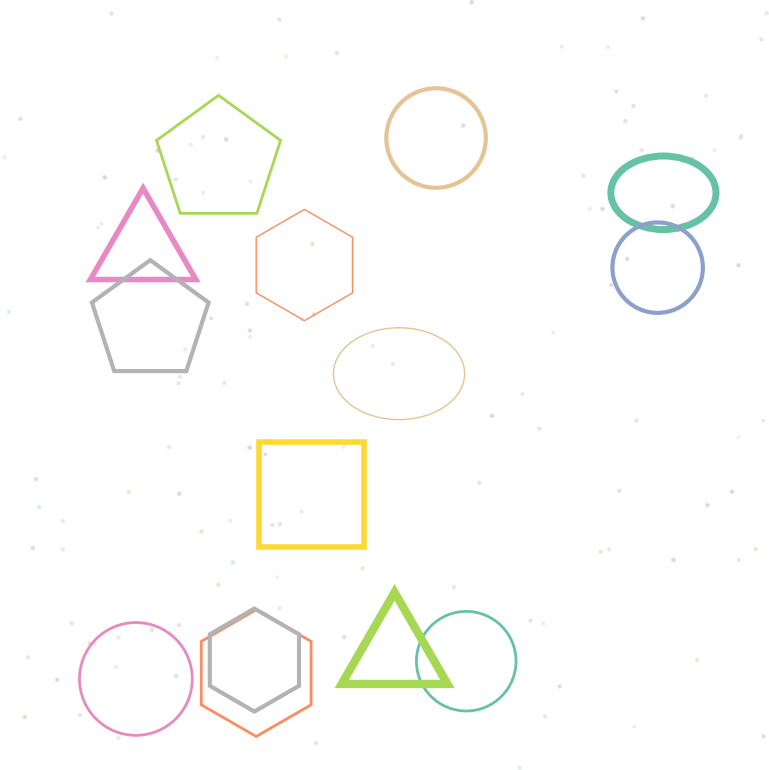[{"shape": "circle", "thickness": 1, "radius": 0.32, "center": [0.605, 0.141]}, {"shape": "oval", "thickness": 2.5, "radius": 0.34, "center": [0.862, 0.75]}, {"shape": "hexagon", "thickness": 0.5, "radius": 0.36, "center": [0.395, 0.656]}, {"shape": "hexagon", "thickness": 1, "radius": 0.41, "center": [0.333, 0.126]}, {"shape": "circle", "thickness": 1.5, "radius": 0.29, "center": [0.854, 0.652]}, {"shape": "circle", "thickness": 1, "radius": 0.37, "center": [0.176, 0.118]}, {"shape": "triangle", "thickness": 2, "radius": 0.4, "center": [0.186, 0.677]}, {"shape": "pentagon", "thickness": 1, "radius": 0.42, "center": [0.284, 0.791]}, {"shape": "triangle", "thickness": 3, "radius": 0.4, "center": [0.512, 0.151]}, {"shape": "square", "thickness": 2, "radius": 0.34, "center": [0.405, 0.358]}, {"shape": "oval", "thickness": 0.5, "radius": 0.43, "center": [0.518, 0.515]}, {"shape": "circle", "thickness": 1.5, "radius": 0.32, "center": [0.566, 0.821]}, {"shape": "hexagon", "thickness": 1.5, "radius": 0.33, "center": [0.33, 0.143]}, {"shape": "pentagon", "thickness": 1.5, "radius": 0.4, "center": [0.195, 0.582]}]